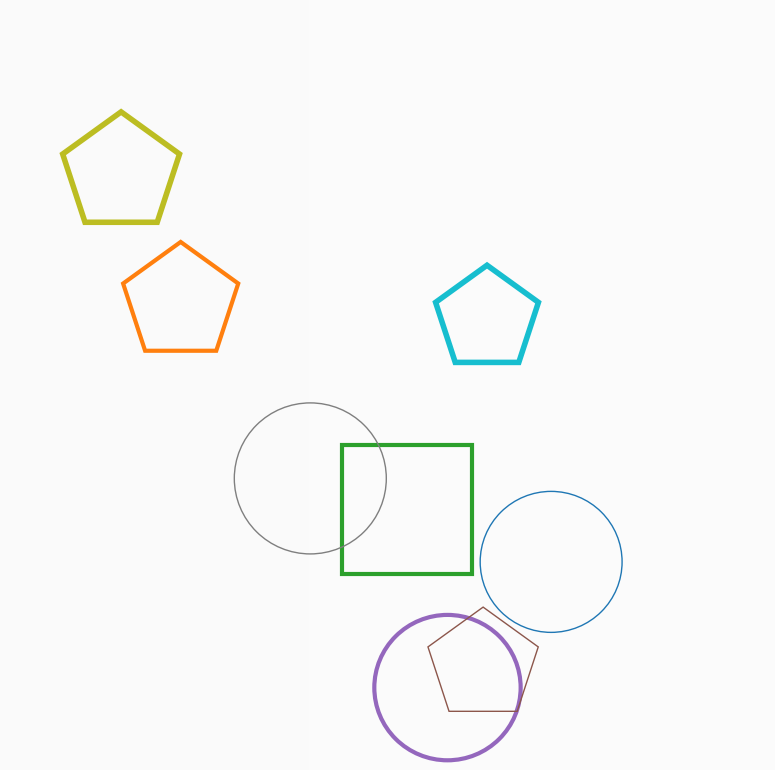[{"shape": "circle", "thickness": 0.5, "radius": 0.46, "center": [0.711, 0.27]}, {"shape": "pentagon", "thickness": 1.5, "radius": 0.39, "center": [0.233, 0.608]}, {"shape": "square", "thickness": 1.5, "radius": 0.42, "center": [0.525, 0.339]}, {"shape": "circle", "thickness": 1.5, "radius": 0.47, "center": [0.577, 0.107]}, {"shape": "pentagon", "thickness": 0.5, "radius": 0.37, "center": [0.623, 0.137]}, {"shape": "circle", "thickness": 0.5, "radius": 0.49, "center": [0.4, 0.379]}, {"shape": "pentagon", "thickness": 2, "radius": 0.4, "center": [0.156, 0.775]}, {"shape": "pentagon", "thickness": 2, "radius": 0.35, "center": [0.628, 0.586]}]